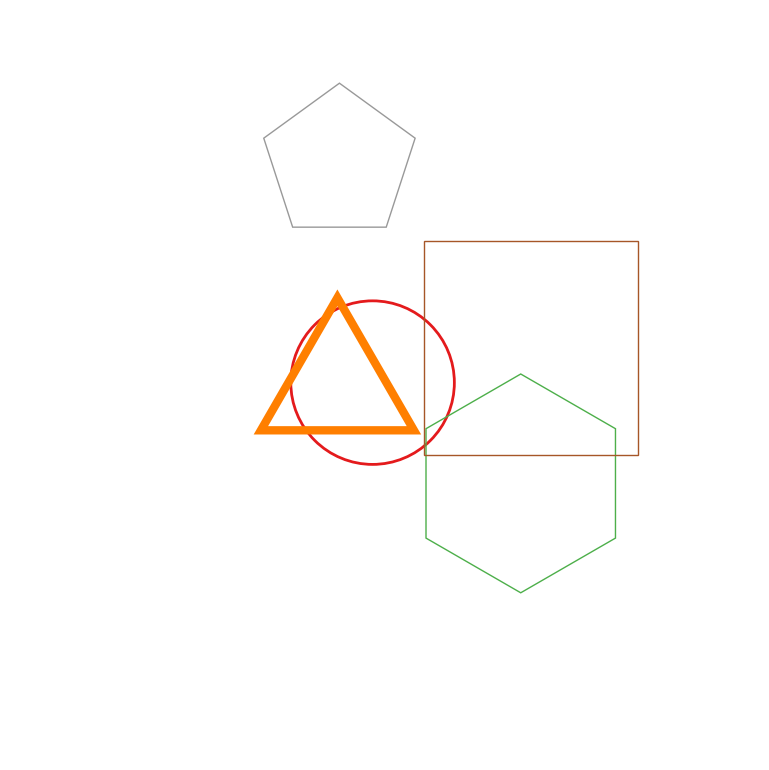[{"shape": "circle", "thickness": 1, "radius": 0.53, "center": [0.484, 0.503]}, {"shape": "hexagon", "thickness": 0.5, "radius": 0.71, "center": [0.676, 0.372]}, {"shape": "triangle", "thickness": 3, "radius": 0.57, "center": [0.438, 0.499]}, {"shape": "square", "thickness": 0.5, "radius": 0.7, "center": [0.69, 0.548]}, {"shape": "pentagon", "thickness": 0.5, "radius": 0.52, "center": [0.441, 0.789]}]